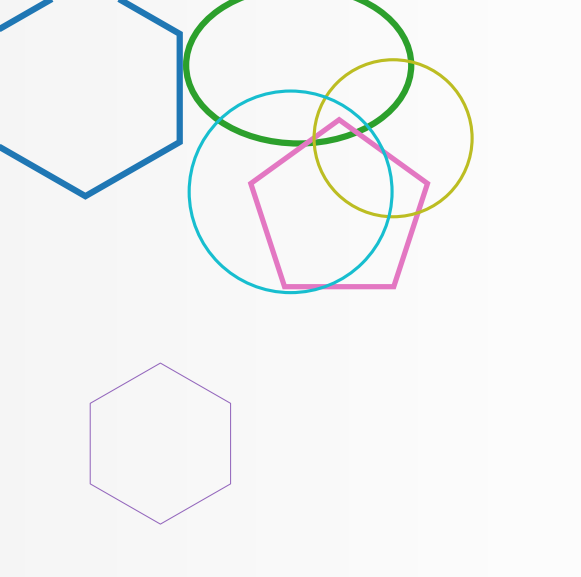[{"shape": "hexagon", "thickness": 3, "radius": 0.94, "center": [0.147, 0.847]}, {"shape": "oval", "thickness": 3, "radius": 0.97, "center": [0.514, 0.886]}, {"shape": "hexagon", "thickness": 0.5, "radius": 0.7, "center": [0.276, 0.231]}, {"shape": "pentagon", "thickness": 2.5, "radius": 0.8, "center": [0.583, 0.632]}, {"shape": "circle", "thickness": 1.5, "radius": 0.68, "center": [0.676, 0.76]}, {"shape": "circle", "thickness": 1.5, "radius": 0.87, "center": [0.5, 0.667]}]